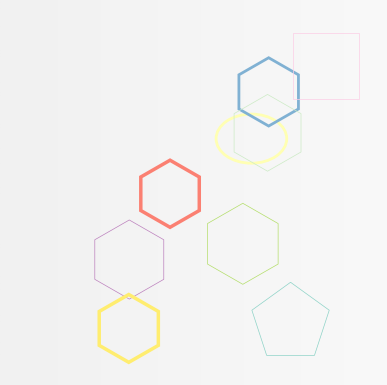[{"shape": "pentagon", "thickness": 0.5, "radius": 0.52, "center": [0.75, 0.162]}, {"shape": "oval", "thickness": 2, "radius": 0.46, "center": [0.649, 0.64]}, {"shape": "hexagon", "thickness": 2.5, "radius": 0.44, "center": [0.439, 0.497]}, {"shape": "hexagon", "thickness": 2, "radius": 0.44, "center": [0.693, 0.761]}, {"shape": "hexagon", "thickness": 0.5, "radius": 0.53, "center": [0.627, 0.367]}, {"shape": "square", "thickness": 0.5, "radius": 0.43, "center": [0.842, 0.828]}, {"shape": "hexagon", "thickness": 0.5, "radius": 0.51, "center": [0.334, 0.326]}, {"shape": "hexagon", "thickness": 0.5, "radius": 0.5, "center": [0.69, 0.655]}, {"shape": "hexagon", "thickness": 2.5, "radius": 0.44, "center": [0.332, 0.147]}]